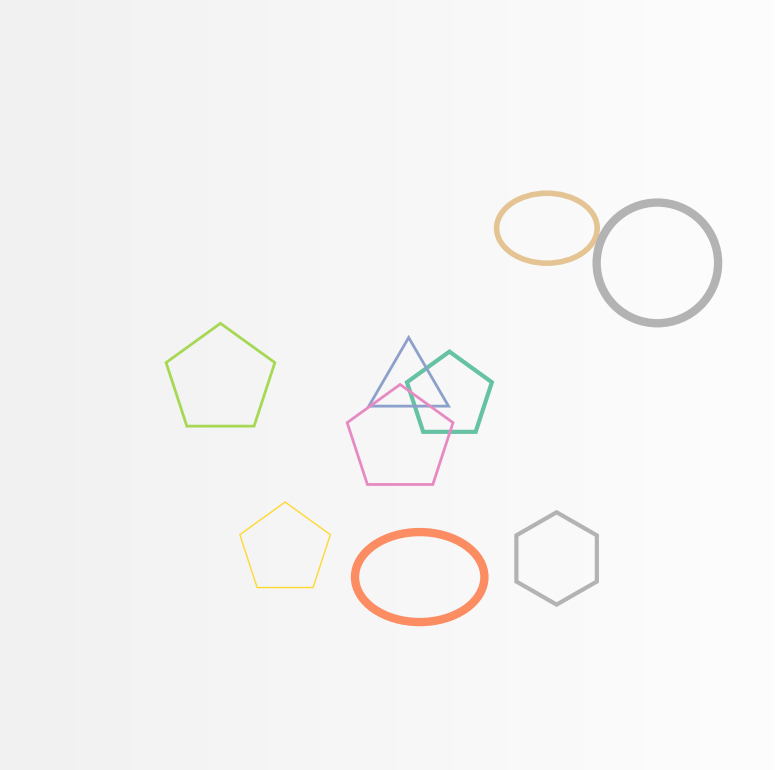[{"shape": "pentagon", "thickness": 1.5, "radius": 0.29, "center": [0.58, 0.486]}, {"shape": "oval", "thickness": 3, "radius": 0.42, "center": [0.542, 0.251]}, {"shape": "triangle", "thickness": 1, "radius": 0.3, "center": [0.527, 0.502]}, {"shape": "pentagon", "thickness": 1, "radius": 0.36, "center": [0.516, 0.429]}, {"shape": "pentagon", "thickness": 1, "radius": 0.37, "center": [0.284, 0.506]}, {"shape": "pentagon", "thickness": 0.5, "radius": 0.31, "center": [0.368, 0.287]}, {"shape": "oval", "thickness": 2, "radius": 0.32, "center": [0.706, 0.704]}, {"shape": "hexagon", "thickness": 1.5, "radius": 0.3, "center": [0.718, 0.275]}, {"shape": "circle", "thickness": 3, "radius": 0.39, "center": [0.848, 0.659]}]